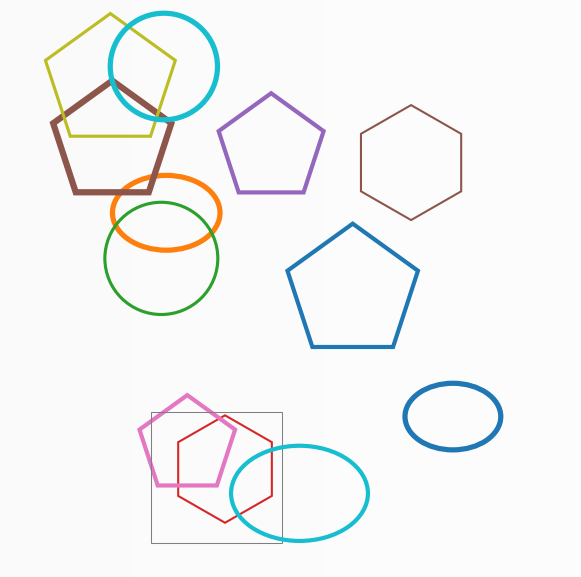[{"shape": "oval", "thickness": 2.5, "radius": 0.41, "center": [0.779, 0.278]}, {"shape": "pentagon", "thickness": 2, "radius": 0.59, "center": [0.607, 0.494]}, {"shape": "oval", "thickness": 2.5, "radius": 0.46, "center": [0.286, 0.631]}, {"shape": "circle", "thickness": 1.5, "radius": 0.49, "center": [0.278, 0.552]}, {"shape": "hexagon", "thickness": 1, "radius": 0.47, "center": [0.387, 0.187]}, {"shape": "pentagon", "thickness": 2, "radius": 0.47, "center": [0.466, 0.743]}, {"shape": "hexagon", "thickness": 1, "radius": 0.5, "center": [0.707, 0.718]}, {"shape": "pentagon", "thickness": 3, "radius": 0.53, "center": [0.193, 0.753]}, {"shape": "pentagon", "thickness": 2, "radius": 0.43, "center": [0.322, 0.228]}, {"shape": "square", "thickness": 0.5, "radius": 0.57, "center": [0.372, 0.173]}, {"shape": "pentagon", "thickness": 1.5, "radius": 0.59, "center": [0.19, 0.858]}, {"shape": "oval", "thickness": 2, "radius": 0.59, "center": [0.515, 0.145]}, {"shape": "circle", "thickness": 2.5, "radius": 0.46, "center": [0.282, 0.884]}]